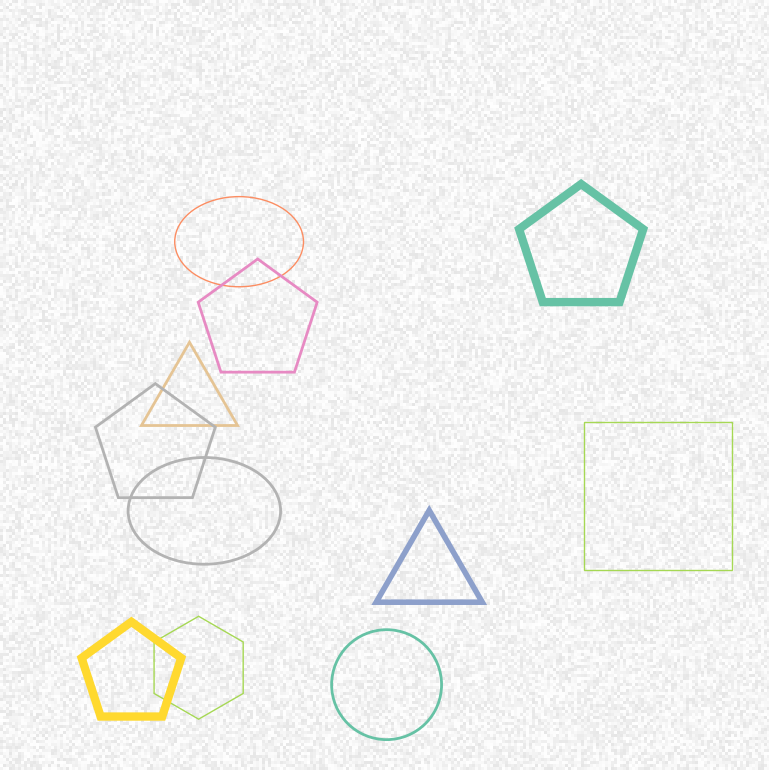[{"shape": "pentagon", "thickness": 3, "radius": 0.42, "center": [0.755, 0.676]}, {"shape": "circle", "thickness": 1, "radius": 0.36, "center": [0.502, 0.111]}, {"shape": "oval", "thickness": 0.5, "radius": 0.42, "center": [0.311, 0.686]}, {"shape": "triangle", "thickness": 2, "radius": 0.4, "center": [0.557, 0.258]}, {"shape": "pentagon", "thickness": 1, "radius": 0.41, "center": [0.335, 0.582]}, {"shape": "square", "thickness": 0.5, "radius": 0.48, "center": [0.855, 0.355]}, {"shape": "hexagon", "thickness": 0.5, "radius": 0.33, "center": [0.258, 0.133]}, {"shape": "pentagon", "thickness": 3, "radius": 0.34, "center": [0.171, 0.124]}, {"shape": "triangle", "thickness": 1, "radius": 0.36, "center": [0.246, 0.483]}, {"shape": "pentagon", "thickness": 1, "radius": 0.41, "center": [0.202, 0.42]}, {"shape": "oval", "thickness": 1, "radius": 0.5, "center": [0.265, 0.337]}]